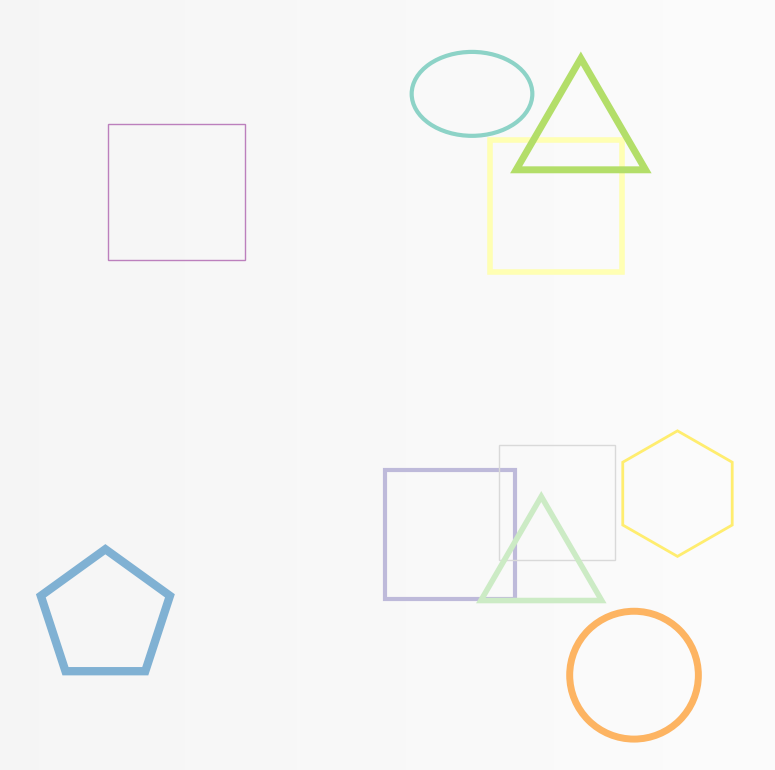[{"shape": "oval", "thickness": 1.5, "radius": 0.39, "center": [0.609, 0.878]}, {"shape": "square", "thickness": 2, "radius": 0.43, "center": [0.718, 0.732]}, {"shape": "square", "thickness": 1.5, "radius": 0.42, "center": [0.581, 0.306]}, {"shape": "pentagon", "thickness": 3, "radius": 0.44, "center": [0.136, 0.199]}, {"shape": "circle", "thickness": 2.5, "radius": 0.42, "center": [0.818, 0.123]}, {"shape": "triangle", "thickness": 2.5, "radius": 0.48, "center": [0.749, 0.828]}, {"shape": "square", "thickness": 0.5, "radius": 0.37, "center": [0.719, 0.347]}, {"shape": "square", "thickness": 0.5, "radius": 0.44, "center": [0.228, 0.751]}, {"shape": "triangle", "thickness": 2, "radius": 0.45, "center": [0.698, 0.265]}, {"shape": "hexagon", "thickness": 1, "radius": 0.41, "center": [0.874, 0.359]}]